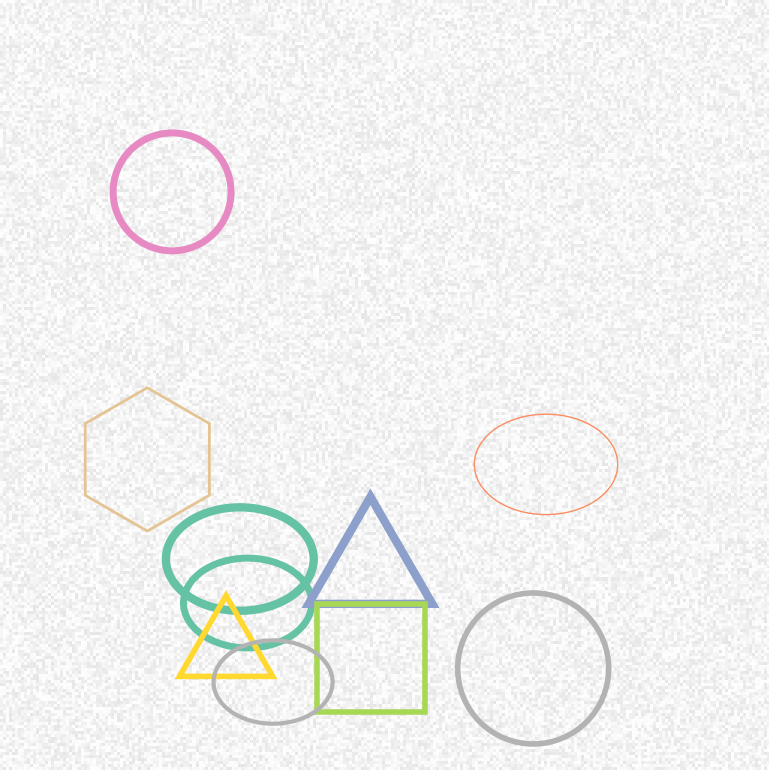[{"shape": "oval", "thickness": 3, "radius": 0.48, "center": [0.311, 0.274]}, {"shape": "oval", "thickness": 2.5, "radius": 0.42, "center": [0.322, 0.217]}, {"shape": "oval", "thickness": 0.5, "radius": 0.47, "center": [0.709, 0.397]}, {"shape": "triangle", "thickness": 3, "radius": 0.46, "center": [0.481, 0.262]}, {"shape": "circle", "thickness": 2.5, "radius": 0.38, "center": [0.223, 0.751]}, {"shape": "square", "thickness": 2, "radius": 0.35, "center": [0.482, 0.146]}, {"shape": "triangle", "thickness": 2, "radius": 0.35, "center": [0.294, 0.157]}, {"shape": "hexagon", "thickness": 1, "radius": 0.47, "center": [0.191, 0.403]}, {"shape": "circle", "thickness": 2, "radius": 0.49, "center": [0.692, 0.132]}, {"shape": "oval", "thickness": 1.5, "radius": 0.39, "center": [0.355, 0.114]}]